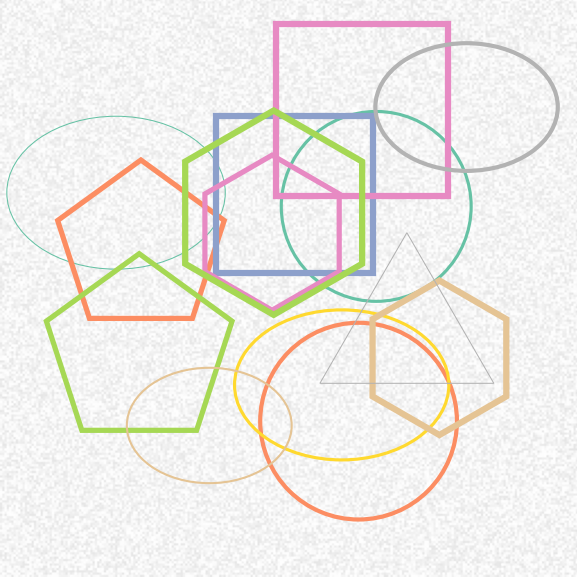[{"shape": "oval", "thickness": 0.5, "radius": 0.95, "center": [0.201, 0.665]}, {"shape": "circle", "thickness": 1.5, "radius": 0.82, "center": [0.651, 0.642]}, {"shape": "circle", "thickness": 2, "radius": 0.85, "center": [0.621, 0.27]}, {"shape": "pentagon", "thickness": 2.5, "radius": 0.76, "center": [0.244, 0.57]}, {"shape": "square", "thickness": 3, "radius": 0.68, "center": [0.51, 0.663]}, {"shape": "square", "thickness": 3, "radius": 0.74, "center": [0.626, 0.809]}, {"shape": "hexagon", "thickness": 2.5, "radius": 0.67, "center": [0.471, 0.596]}, {"shape": "pentagon", "thickness": 2.5, "radius": 0.85, "center": [0.241, 0.391]}, {"shape": "hexagon", "thickness": 3, "radius": 0.88, "center": [0.474, 0.631]}, {"shape": "oval", "thickness": 1.5, "radius": 0.93, "center": [0.592, 0.333]}, {"shape": "oval", "thickness": 1, "radius": 0.71, "center": [0.362, 0.262]}, {"shape": "hexagon", "thickness": 3, "radius": 0.67, "center": [0.761, 0.38]}, {"shape": "triangle", "thickness": 0.5, "radius": 0.87, "center": [0.705, 0.422]}, {"shape": "oval", "thickness": 2, "radius": 0.79, "center": [0.808, 0.814]}]